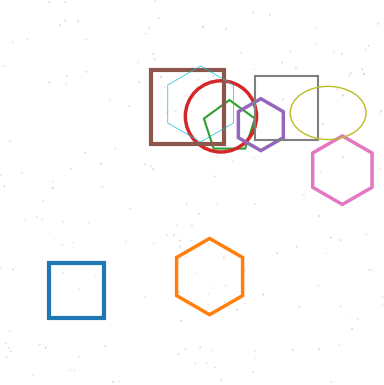[{"shape": "square", "thickness": 3, "radius": 0.36, "center": [0.198, 0.246]}, {"shape": "hexagon", "thickness": 2.5, "radius": 0.49, "center": [0.544, 0.282]}, {"shape": "pentagon", "thickness": 1.5, "radius": 0.35, "center": [0.596, 0.67]}, {"shape": "circle", "thickness": 2.5, "radius": 0.46, "center": [0.574, 0.698]}, {"shape": "hexagon", "thickness": 2.5, "radius": 0.34, "center": [0.678, 0.676]}, {"shape": "square", "thickness": 3, "radius": 0.48, "center": [0.487, 0.722]}, {"shape": "hexagon", "thickness": 2.5, "radius": 0.45, "center": [0.889, 0.558]}, {"shape": "square", "thickness": 1.5, "radius": 0.41, "center": [0.744, 0.72]}, {"shape": "oval", "thickness": 1, "radius": 0.49, "center": [0.852, 0.707]}, {"shape": "hexagon", "thickness": 0.5, "radius": 0.49, "center": [0.521, 0.73]}]